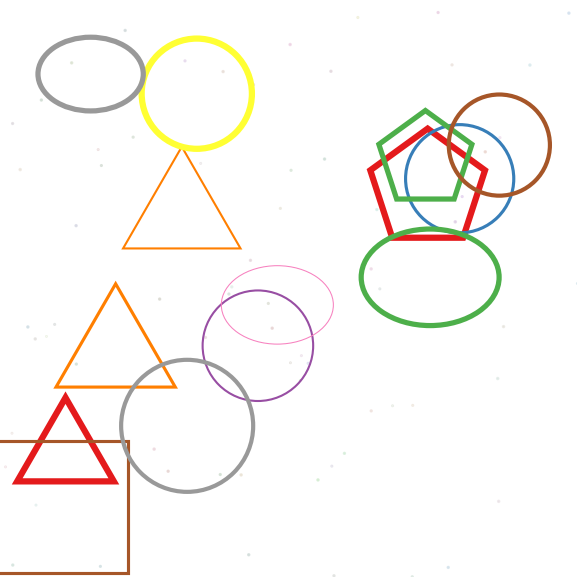[{"shape": "pentagon", "thickness": 3, "radius": 0.52, "center": [0.741, 0.672]}, {"shape": "triangle", "thickness": 3, "radius": 0.48, "center": [0.113, 0.214]}, {"shape": "circle", "thickness": 1.5, "radius": 0.47, "center": [0.796, 0.69]}, {"shape": "oval", "thickness": 2.5, "radius": 0.6, "center": [0.745, 0.519]}, {"shape": "pentagon", "thickness": 2.5, "radius": 0.42, "center": [0.737, 0.723]}, {"shape": "circle", "thickness": 1, "radius": 0.48, "center": [0.447, 0.4]}, {"shape": "triangle", "thickness": 1.5, "radius": 0.6, "center": [0.2, 0.388]}, {"shape": "triangle", "thickness": 1, "radius": 0.59, "center": [0.315, 0.628]}, {"shape": "circle", "thickness": 3, "radius": 0.48, "center": [0.341, 0.837]}, {"shape": "circle", "thickness": 2, "radius": 0.44, "center": [0.865, 0.748]}, {"shape": "square", "thickness": 1.5, "radius": 0.57, "center": [0.108, 0.121]}, {"shape": "oval", "thickness": 0.5, "radius": 0.49, "center": [0.48, 0.471]}, {"shape": "circle", "thickness": 2, "radius": 0.57, "center": [0.324, 0.262]}, {"shape": "oval", "thickness": 2.5, "radius": 0.46, "center": [0.157, 0.871]}]